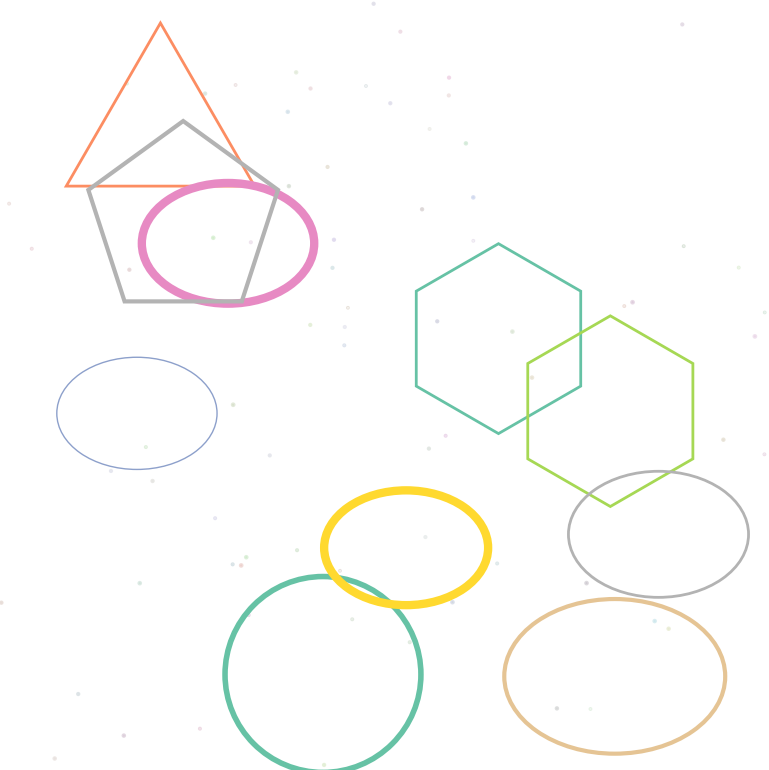[{"shape": "hexagon", "thickness": 1, "radius": 0.62, "center": [0.647, 0.56]}, {"shape": "circle", "thickness": 2, "radius": 0.64, "center": [0.419, 0.124]}, {"shape": "triangle", "thickness": 1, "radius": 0.71, "center": [0.208, 0.829]}, {"shape": "oval", "thickness": 0.5, "radius": 0.52, "center": [0.178, 0.463]}, {"shape": "oval", "thickness": 3, "radius": 0.56, "center": [0.296, 0.684]}, {"shape": "hexagon", "thickness": 1, "radius": 0.62, "center": [0.793, 0.466]}, {"shape": "oval", "thickness": 3, "radius": 0.53, "center": [0.527, 0.289]}, {"shape": "oval", "thickness": 1.5, "radius": 0.72, "center": [0.798, 0.122]}, {"shape": "oval", "thickness": 1, "radius": 0.58, "center": [0.855, 0.306]}, {"shape": "pentagon", "thickness": 1.5, "radius": 0.65, "center": [0.238, 0.713]}]